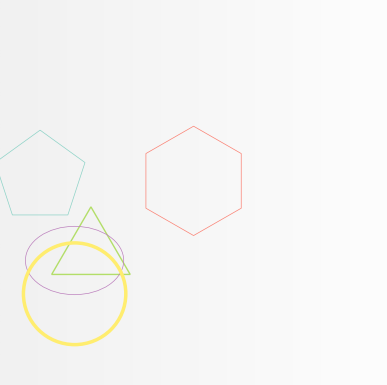[{"shape": "pentagon", "thickness": 0.5, "radius": 0.61, "center": [0.104, 0.54]}, {"shape": "hexagon", "thickness": 0.5, "radius": 0.71, "center": [0.5, 0.53]}, {"shape": "triangle", "thickness": 1, "radius": 0.58, "center": [0.235, 0.346]}, {"shape": "oval", "thickness": 0.5, "radius": 0.63, "center": [0.192, 0.323]}, {"shape": "circle", "thickness": 2.5, "radius": 0.66, "center": [0.193, 0.237]}]